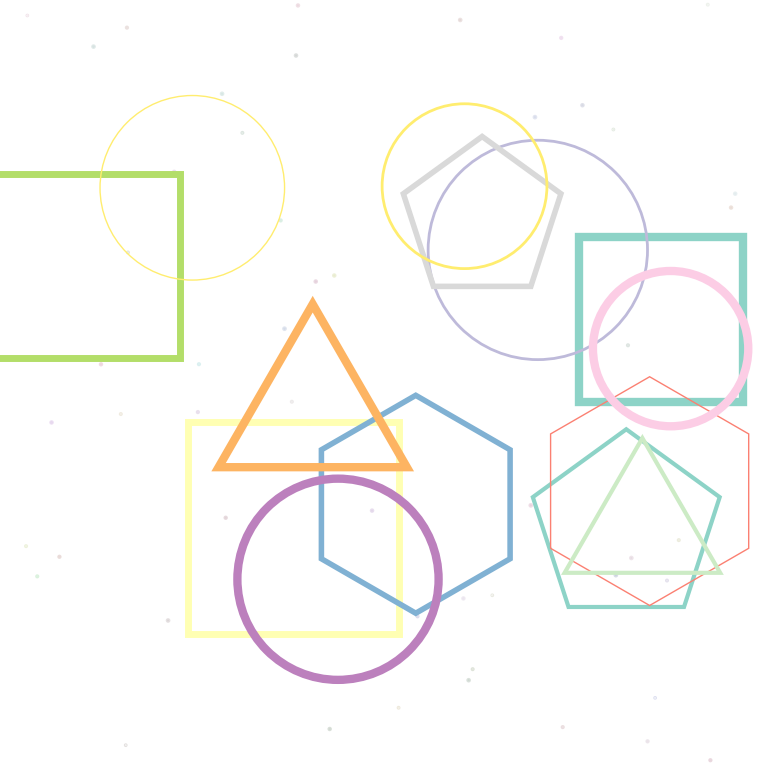[{"shape": "square", "thickness": 3, "radius": 0.53, "center": [0.858, 0.585]}, {"shape": "pentagon", "thickness": 1.5, "radius": 0.64, "center": [0.813, 0.315]}, {"shape": "square", "thickness": 2.5, "radius": 0.69, "center": [0.381, 0.314]}, {"shape": "circle", "thickness": 1, "radius": 0.71, "center": [0.698, 0.675]}, {"shape": "hexagon", "thickness": 0.5, "radius": 0.74, "center": [0.844, 0.362]}, {"shape": "hexagon", "thickness": 2, "radius": 0.71, "center": [0.54, 0.345]}, {"shape": "triangle", "thickness": 3, "radius": 0.71, "center": [0.406, 0.464]}, {"shape": "square", "thickness": 2.5, "radius": 0.6, "center": [0.115, 0.655]}, {"shape": "circle", "thickness": 3, "radius": 0.5, "center": [0.871, 0.547]}, {"shape": "pentagon", "thickness": 2, "radius": 0.54, "center": [0.626, 0.715]}, {"shape": "circle", "thickness": 3, "radius": 0.65, "center": [0.439, 0.248]}, {"shape": "triangle", "thickness": 1.5, "radius": 0.58, "center": [0.834, 0.314]}, {"shape": "circle", "thickness": 1, "radius": 0.54, "center": [0.603, 0.758]}, {"shape": "circle", "thickness": 0.5, "radius": 0.6, "center": [0.25, 0.756]}]